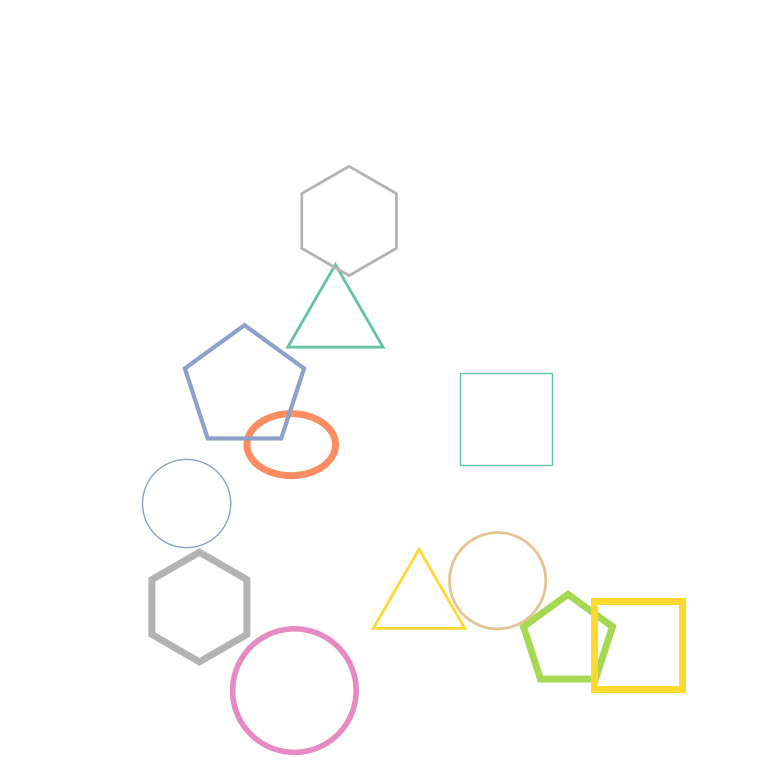[{"shape": "triangle", "thickness": 1, "radius": 0.36, "center": [0.436, 0.585]}, {"shape": "square", "thickness": 0.5, "radius": 0.3, "center": [0.657, 0.456]}, {"shape": "oval", "thickness": 2.5, "radius": 0.29, "center": [0.378, 0.423]}, {"shape": "circle", "thickness": 0.5, "radius": 0.29, "center": [0.242, 0.346]}, {"shape": "pentagon", "thickness": 1.5, "radius": 0.41, "center": [0.317, 0.496]}, {"shape": "circle", "thickness": 2, "radius": 0.4, "center": [0.382, 0.103]}, {"shape": "pentagon", "thickness": 2.5, "radius": 0.3, "center": [0.738, 0.167]}, {"shape": "triangle", "thickness": 1, "radius": 0.34, "center": [0.544, 0.218]}, {"shape": "square", "thickness": 2.5, "radius": 0.29, "center": [0.829, 0.163]}, {"shape": "circle", "thickness": 1, "radius": 0.31, "center": [0.646, 0.246]}, {"shape": "hexagon", "thickness": 1, "radius": 0.35, "center": [0.453, 0.713]}, {"shape": "hexagon", "thickness": 2.5, "radius": 0.36, "center": [0.259, 0.212]}]